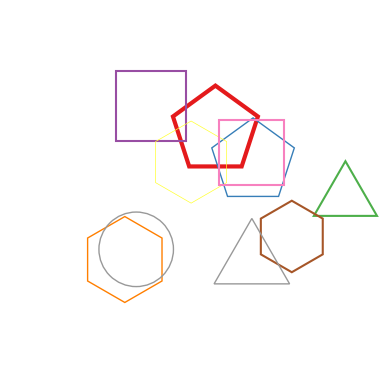[{"shape": "pentagon", "thickness": 3, "radius": 0.58, "center": [0.56, 0.662]}, {"shape": "pentagon", "thickness": 1, "radius": 0.56, "center": [0.657, 0.581]}, {"shape": "triangle", "thickness": 1.5, "radius": 0.47, "center": [0.897, 0.487]}, {"shape": "square", "thickness": 1.5, "radius": 0.45, "center": [0.391, 0.726]}, {"shape": "hexagon", "thickness": 1, "radius": 0.56, "center": [0.324, 0.326]}, {"shape": "hexagon", "thickness": 0.5, "radius": 0.53, "center": [0.496, 0.579]}, {"shape": "hexagon", "thickness": 1.5, "radius": 0.46, "center": [0.758, 0.386]}, {"shape": "square", "thickness": 1.5, "radius": 0.42, "center": [0.653, 0.604]}, {"shape": "circle", "thickness": 1, "radius": 0.48, "center": [0.354, 0.352]}, {"shape": "triangle", "thickness": 1, "radius": 0.57, "center": [0.654, 0.319]}]